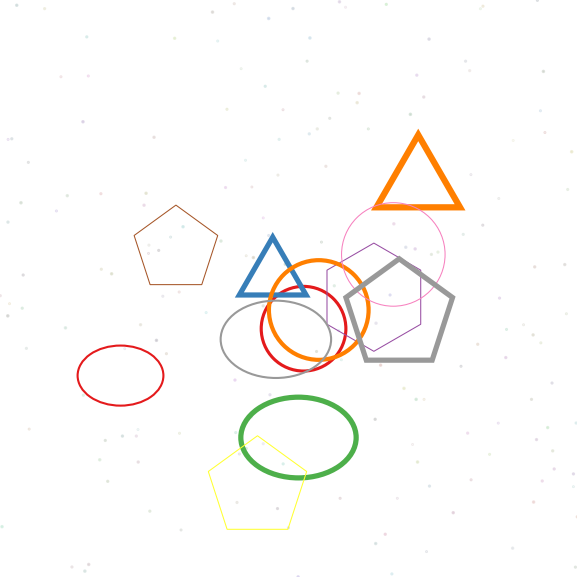[{"shape": "circle", "thickness": 1.5, "radius": 0.37, "center": [0.526, 0.43]}, {"shape": "oval", "thickness": 1, "radius": 0.37, "center": [0.209, 0.349]}, {"shape": "triangle", "thickness": 2.5, "radius": 0.33, "center": [0.472, 0.522]}, {"shape": "oval", "thickness": 2.5, "radius": 0.5, "center": [0.517, 0.241]}, {"shape": "hexagon", "thickness": 0.5, "radius": 0.47, "center": [0.647, 0.484]}, {"shape": "triangle", "thickness": 3, "radius": 0.42, "center": [0.724, 0.682]}, {"shape": "circle", "thickness": 2, "radius": 0.43, "center": [0.552, 0.462]}, {"shape": "pentagon", "thickness": 0.5, "radius": 0.45, "center": [0.446, 0.155]}, {"shape": "pentagon", "thickness": 0.5, "radius": 0.38, "center": [0.305, 0.568]}, {"shape": "circle", "thickness": 0.5, "radius": 0.45, "center": [0.681, 0.559]}, {"shape": "pentagon", "thickness": 2.5, "radius": 0.49, "center": [0.691, 0.454]}, {"shape": "oval", "thickness": 1, "radius": 0.48, "center": [0.478, 0.412]}]